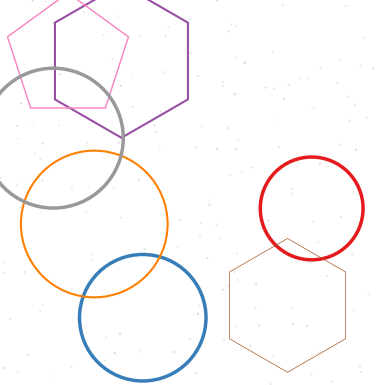[{"shape": "circle", "thickness": 2.5, "radius": 0.67, "center": [0.81, 0.459]}, {"shape": "circle", "thickness": 2.5, "radius": 0.82, "center": [0.371, 0.175]}, {"shape": "hexagon", "thickness": 1.5, "radius": 1.0, "center": [0.315, 0.841]}, {"shape": "circle", "thickness": 1.5, "radius": 0.95, "center": [0.245, 0.418]}, {"shape": "hexagon", "thickness": 0.5, "radius": 0.87, "center": [0.747, 0.207]}, {"shape": "pentagon", "thickness": 1, "radius": 0.83, "center": [0.177, 0.853]}, {"shape": "circle", "thickness": 2.5, "radius": 0.91, "center": [0.139, 0.641]}]